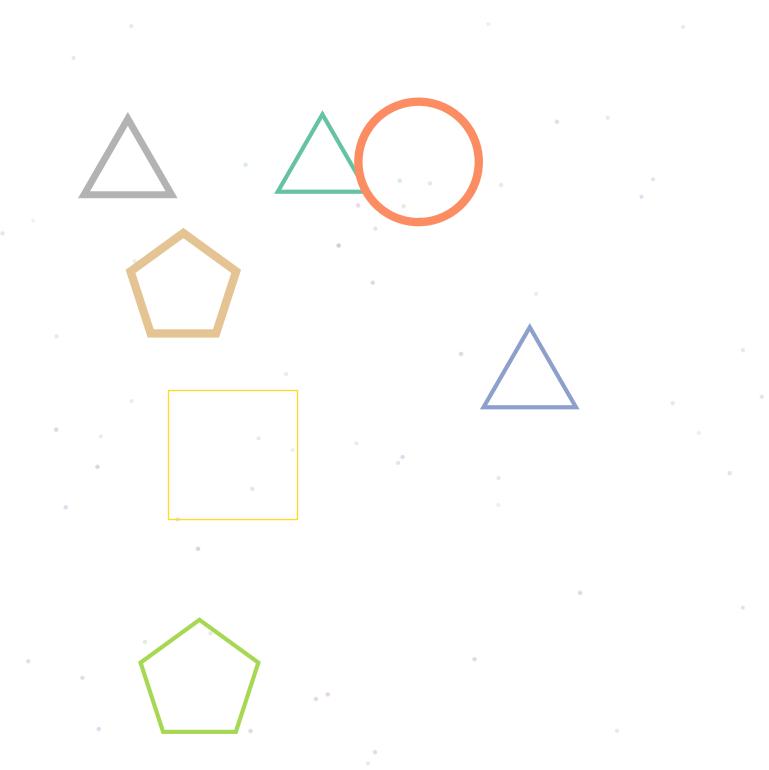[{"shape": "triangle", "thickness": 1.5, "radius": 0.34, "center": [0.419, 0.784]}, {"shape": "circle", "thickness": 3, "radius": 0.39, "center": [0.544, 0.79]}, {"shape": "triangle", "thickness": 1.5, "radius": 0.35, "center": [0.688, 0.506]}, {"shape": "pentagon", "thickness": 1.5, "radius": 0.4, "center": [0.259, 0.115]}, {"shape": "square", "thickness": 0.5, "radius": 0.42, "center": [0.302, 0.41]}, {"shape": "pentagon", "thickness": 3, "radius": 0.36, "center": [0.238, 0.625]}, {"shape": "triangle", "thickness": 2.5, "radius": 0.33, "center": [0.166, 0.78]}]